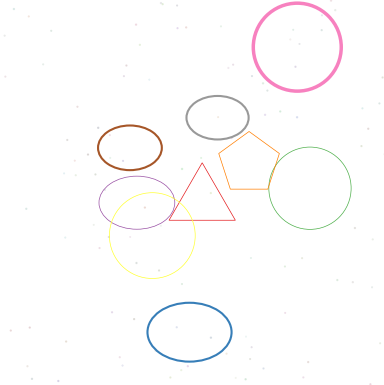[{"shape": "triangle", "thickness": 0.5, "radius": 0.5, "center": [0.525, 0.478]}, {"shape": "oval", "thickness": 1.5, "radius": 0.55, "center": [0.492, 0.137]}, {"shape": "circle", "thickness": 0.5, "radius": 0.53, "center": [0.805, 0.511]}, {"shape": "oval", "thickness": 0.5, "radius": 0.49, "center": [0.356, 0.474]}, {"shape": "pentagon", "thickness": 0.5, "radius": 0.41, "center": [0.647, 0.576]}, {"shape": "circle", "thickness": 0.5, "radius": 0.56, "center": [0.396, 0.388]}, {"shape": "oval", "thickness": 1.5, "radius": 0.41, "center": [0.338, 0.616]}, {"shape": "circle", "thickness": 2.5, "radius": 0.57, "center": [0.772, 0.878]}, {"shape": "oval", "thickness": 1.5, "radius": 0.4, "center": [0.565, 0.694]}]